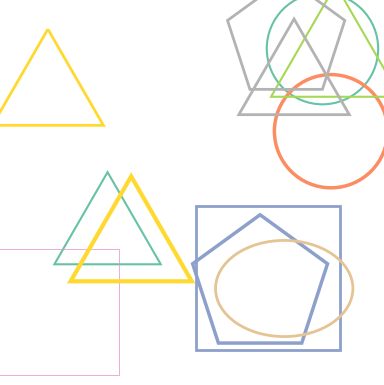[{"shape": "circle", "thickness": 1.5, "radius": 0.72, "center": [0.838, 0.874]}, {"shape": "triangle", "thickness": 1.5, "radius": 0.8, "center": [0.279, 0.393]}, {"shape": "circle", "thickness": 2.5, "radius": 0.74, "center": [0.86, 0.659]}, {"shape": "square", "thickness": 2, "radius": 0.94, "center": [0.696, 0.279]}, {"shape": "pentagon", "thickness": 2.5, "radius": 0.92, "center": [0.676, 0.258]}, {"shape": "square", "thickness": 0.5, "radius": 0.81, "center": [0.147, 0.19]}, {"shape": "triangle", "thickness": 1.5, "radius": 0.97, "center": [0.872, 0.846]}, {"shape": "triangle", "thickness": 3, "radius": 0.91, "center": [0.341, 0.36]}, {"shape": "triangle", "thickness": 2, "radius": 0.83, "center": [0.124, 0.758]}, {"shape": "oval", "thickness": 2, "radius": 0.89, "center": [0.738, 0.251]}, {"shape": "triangle", "thickness": 2, "radius": 0.83, "center": [0.764, 0.785]}, {"shape": "pentagon", "thickness": 2, "radius": 0.8, "center": [0.743, 0.897]}]